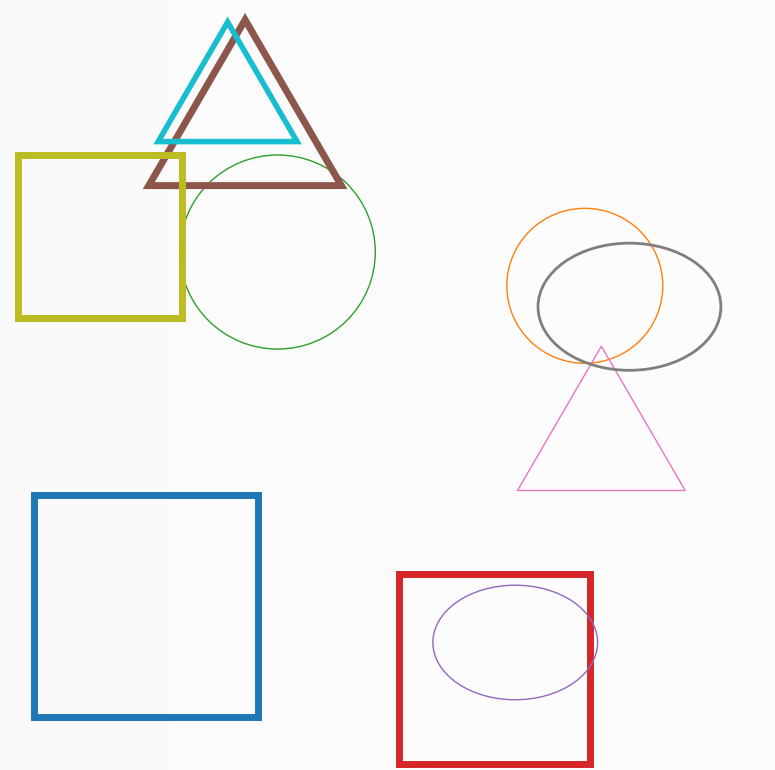[{"shape": "square", "thickness": 2.5, "radius": 0.72, "center": [0.188, 0.213]}, {"shape": "circle", "thickness": 0.5, "radius": 0.5, "center": [0.755, 0.629]}, {"shape": "circle", "thickness": 0.5, "radius": 0.63, "center": [0.358, 0.673]}, {"shape": "square", "thickness": 2.5, "radius": 0.62, "center": [0.638, 0.131]}, {"shape": "oval", "thickness": 0.5, "radius": 0.53, "center": [0.665, 0.166]}, {"shape": "triangle", "thickness": 2.5, "radius": 0.72, "center": [0.316, 0.831]}, {"shape": "triangle", "thickness": 0.5, "radius": 0.62, "center": [0.776, 0.425]}, {"shape": "oval", "thickness": 1, "radius": 0.59, "center": [0.812, 0.602]}, {"shape": "square", "thickness": 2.5, "radius": 0.53, "center": [0.129, 0.692]}, {"shape": "triangle", "thickness": 2, "radius": 0.52, "center": [0.294, 0.868]}]